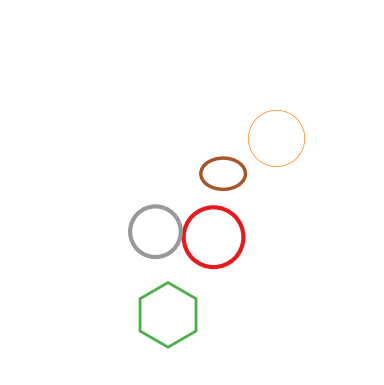[{"shape": "circle", "thickness": 3, "radius": 0.39, "center": [0.555, 0.384]}, {"shape": "hexagon", "thickness": 2, "radius": 0.42, "center": [0.436, 0.182]}, {"shape": "circle", "thickness": 0.5, "radius": 0.37, "center": [0.718, 0.64]}, {"shape": "oval", "thickness": 2.5, "radius": 0.29, "center": [0.58, 0.549]}, {"shape": "circle", "thickness": 3, "radius": 0.33, "center": [0.404, 0.398]}]